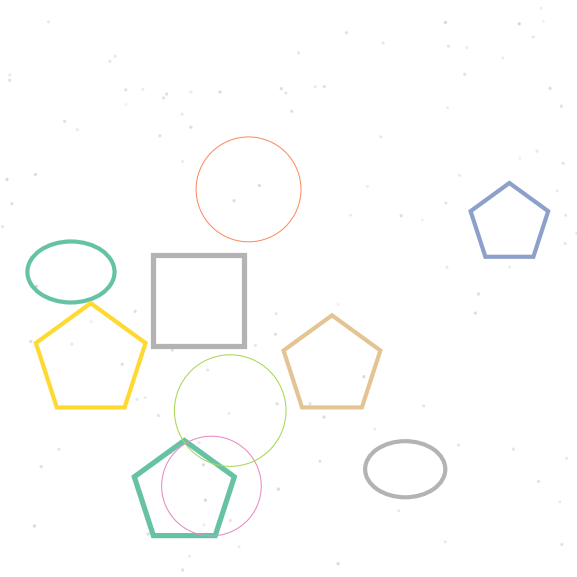[{"shape": "pentagon", "thickness": 2.5, "radius": 0.46, "center": [0.319, 0.145]}, {"shape": "oval", "thickness": 2, "radius": 0.38, "center": [0.123, 0.528]}, {"shape": "circle", "thickness": 0.5, "radius": 0.45, "center": [0.43, 0.671]}, {"shape": "pentagon", "thickness": 2, "radius": 0.35, "center": [0.882, 0.612]}, {"shape": "circle", "thickness": 0.5, "radius": 0.43, "center": [0.366, 0.158]}, {"shape": "circle", "thickness": 0.5, "radius": 0.48, "center": [0.399, 0.288]}, {"shape": "pentagon", "thickness": 2, "radius": 0.5, "center": [0.157, 0.374]}, {"shape": "pentagon", "thickness": 2, "radius": 0.44, "center": [0.575, 0.365]}, {"shape": "square", "thickness": 2.5, "radius": 0.39, "center": [0.344, 0.479]}, {"shape": "oval", "thickness": 2, "radius": 0.35, "center": [0.702, 0.187]}]